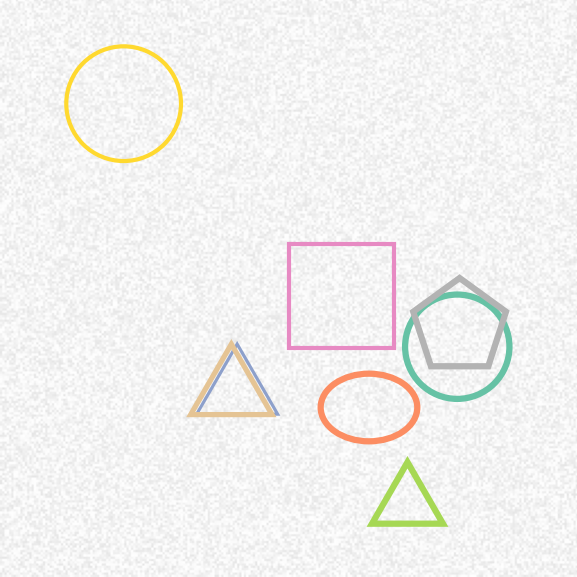[{"shape": "circle", "thickness": 3, "radius": 0.45, "center": [0.792, 0.399]}, {"shape": "oval", "thickness": 3, "radius": 0.42, "center": [0.639, 0.294]}, {"shape": "triangle", "thickness": 1.5, "radius": 0.4, "center": [0.411, 0.322]}, {"shape": "square", "thickness": 2, "radius": 0.45, "center": [0.591, 0.486]}, {"shape": "triangle", "thickness": 3, "radius": 0.35, "center": [0.706, 0.128]}, {"shape": "circle", "thickness": 2, "radius": 0.5, "center": [0.214, 0.82]}, {"shape": "triangle", "thickness": 2.5, "radius": 0.41, "center": [0.401, 0.322]}, {"shape": "pentagon", "thickness": 3, "radius": 0.42, "center": [0.796, 0.433]}]